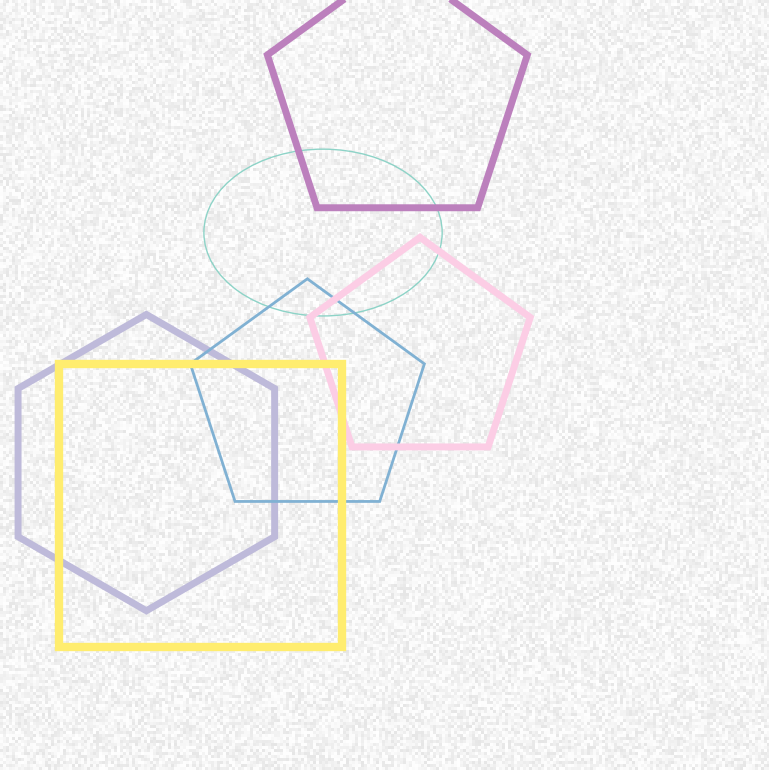[{"shape": "oval", "thickness": 0.5, "radius": 0.77, "center": [0.42, 0.698]}, {"shape": "hexagon", "thickness": 2.5, "radius": 0.96, "center": [0.19, 0.399]}, {"shape": "pentagon", "thickness": 1, "radius": 0.8, "center": [0.399, 0.478]}, {"shape": "pentagon", "thickness": 2.5, "radius": 0.75, "center": [0.546, 0.541]}, {"shape": "pentagon", "thickness": 2.5, "radius": 0.89, "center": [0.516, 0.874]}, {"shape": "square", "thickness": 3, "radius": 0.92, "center": [0.261, 0.344]}]